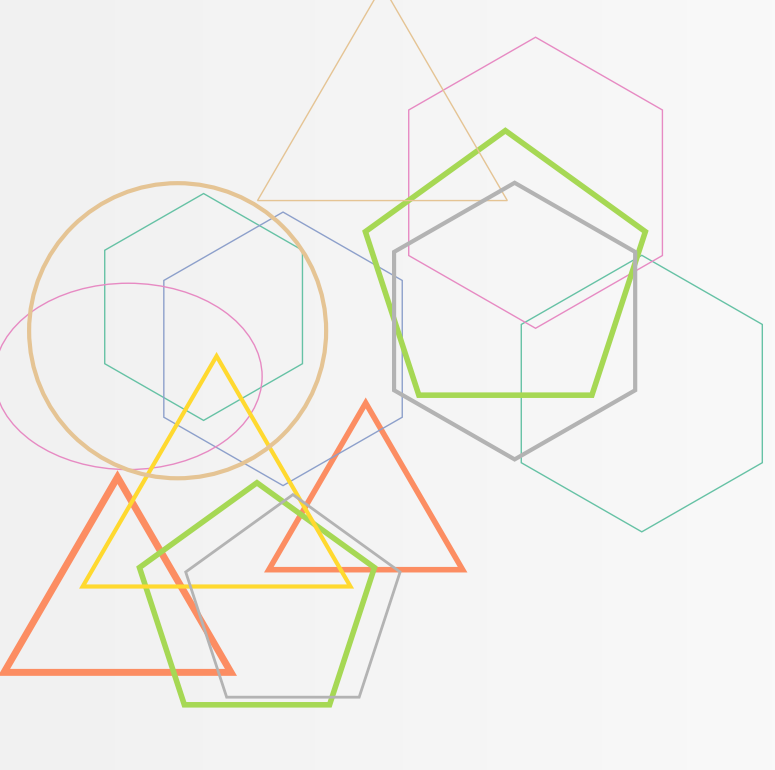[{"shape": "hexagon", "thickness": 0.5, "radius": 0.9, "center": [0.828, 0.489]}, {"shape": "hexagon", "thickness": 0.5, "radius": 0.74, "center": [0.263, 0.601]}, {"shape": "triangle", "thickness": 2.5, "radius": 0.85, "center": [0.152, 0.211]}, {"shape": "triangle", "thickness": 2, "radius": 0.72, "center": [0.472, 0.332]}, {"shape": "hexagon", "thickness": 0.5, "radius": 0.89, "center": [0.365, 0.547]}, {"shape": "oval", "thickness": 0.5, "radius": 0.86, "center": [0.165, 0.511]}, {"shape": "hexagon", "thickness": 0.5, "radius": 0.94, "center": [0.691, 0.763]}, {"shape": "pentagon", "thickness": 2, "radius": 0.8, "center": [0.332, 0.214]}, {"shape": "pentagon", "thickness": 2, "radius": 0.95, "center": [0.652, 0.64]}, {"shape": "triangle", "thickness": 1.5, "radius": 1.0, "center": [0.279, 0.338]}, {"shape": "triangle", "thickness": 0.5, "radius": 0.93, "center": [0.493, 0.833]}, {"shape": "circle", "thickness": 1.5, "radius": 0.96, "center": [0.229, 0.57]}, {"shape": "hexagon", "thickness": 1.5, "radius": 0.9, "center": [0.664, 0.583]}, {"shape": "pentagon", "thickness": 1, "radius": 0.73, "center": [0.378, 0.212]}]